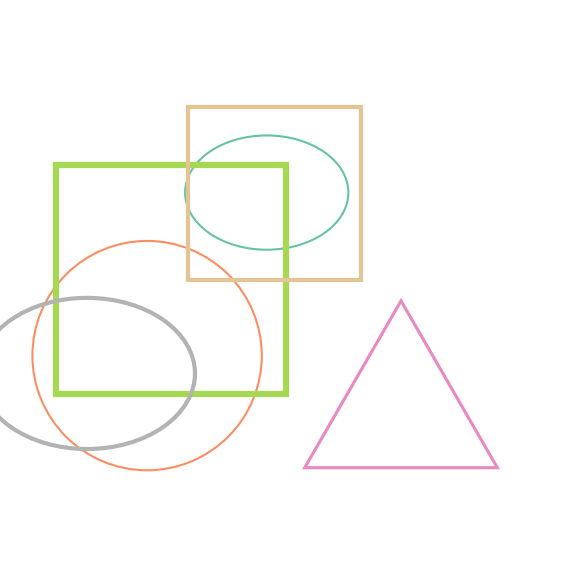[{"shape": "oval", "thickness": 1, "radius": 0.71, "center": [0.462, 0.666]}, {"shape": "circle", "thickness": 1, "radius": 0.99, "center": [0.255, 0.383]}, {"shape": "triangle", "thickness": 1.5, "radius": 0.96, "center": [0.694, 0.286]}, {"shape": "square", "thickness": 3, "radius": 1.0, "center": [0.296, 0.515]}, {"shape": "square", "thickness": 2, "radius": 0.75, "center": [0.475, 0.665]}, {"shape": "oval", "thickness": 2, "radius": 0.93, "center": [0.151, 0.352]}]